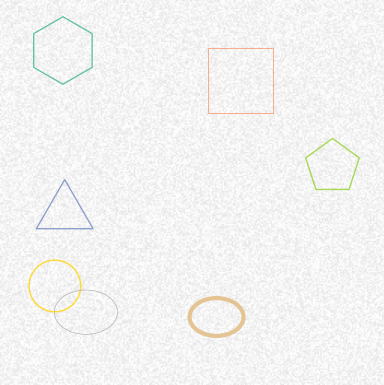[{"shape": "hexagon", "thickness": 1, "radius": 0.44, "center": [0.163, 0.869]}, {"shape": "square", "thickness": 0.5, "radius": 0.42, "center": [0.624, 0.792]}, {"shape": "triangle", "thickness": 1, "radius": 0.43, "center": [0.168, 0.449]}, {"shape": "pentagon", "thickness": 1, "radius": 0.37, "center": [0.864, 0.567]}, {"shape": "circle", "thickness": 1, "radius": 0.34, "center": [0.143, 0.257]}, {"shape": "oval", "thickness": 3, "radius": 0.35, "center": [0.562, 0.177]}, {"shape": "oval", "thickness": 0.5, "radius": 0.41, "center": [0.223, 0.189]}]